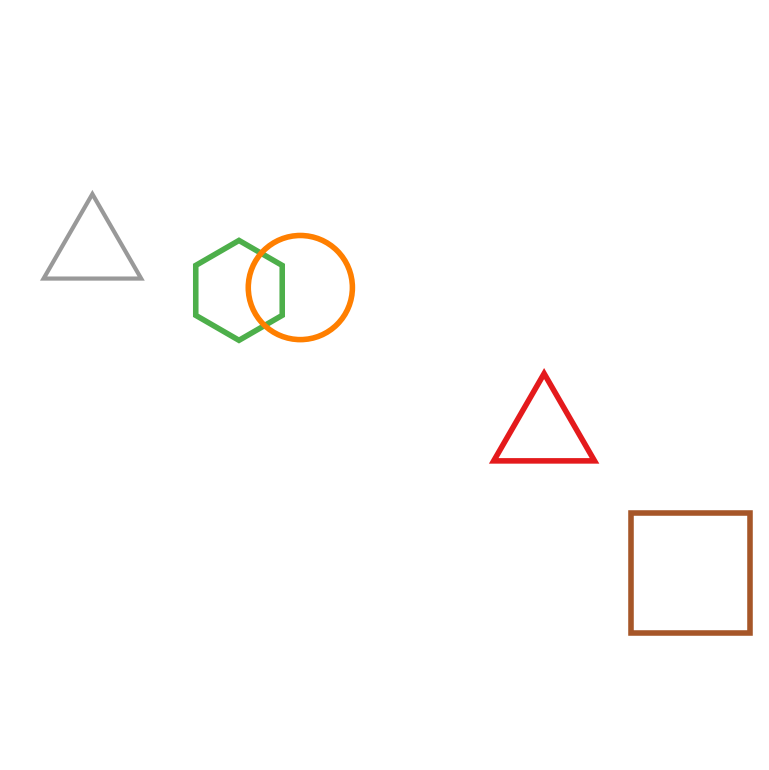[{"shape": "triangle", "thickness": 2, "radius": 0.38, "center": [0.707, 0.439]}, {"shape": "hexagon", "thickness": 2, "radius": 0.32, "center": [0.31, 0.623]}, {"shape": "circle", "thickness": 2, "radius": 0.34, "center": [0.39, 0.627]}, {"shape": "square", "thickness": 2, "radius": 0.39, "center": [0.897, 0.256]}, {"shape": "triangle", "thickness": 1.5, "radius": 0.37, "center": [0.12, 0.675]}]